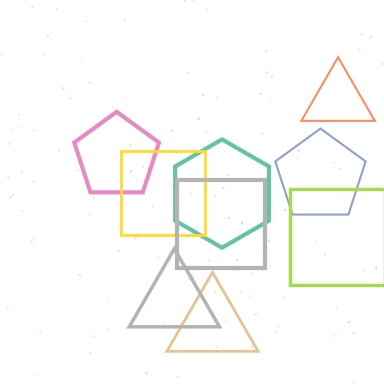[{"shape": "hexagon", "thickness": 3, "radius": 0.7, "center": [0.577, 0.497]}, {"shape": "triangle", "thickness": 1.5, "radius": 0.55, "center": [0.878, 0.741]}, {"shape": "pentagon", "thickness": 1.5, "radius": 0.62, "center": [0.832, 0.543]}, {"shape": "pentagon", "thickness": 3, "radius": 0.58, "center": [0.303, 0.594]}, {"shape": "square", "thickness": 2.5, "radius": 0.62, "center": [0.876, 0.384]}, {"shape": "square", "thickness": 2, "radius": 0.55, "center": [0.423, 0.499]}, {"shape": "triangle", "thickness": 2, "radius": 0.68, "center": [0.552, 0.156]}, {"shape": "triangle", "thickness": 2.5, "radius": 0.68, "center": [0.453, 0.219]}, {"shape": "square", "thickness": 3, "radius": 0.57, "center": [0.574, 0.418]}]